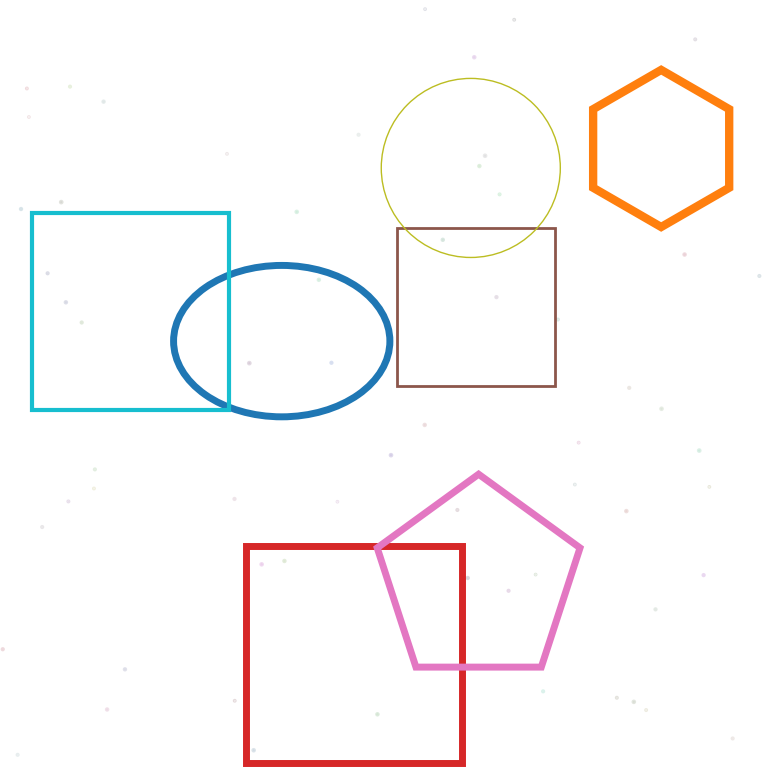[{"shape": "oval", "thickness": 2.5, "radius": 0.7, "center": [0.366, 0.557]}, {"shape": "hexagon", "thickness": 3, "radius": 0.51, "center": [0.859, 0.807]}, {"shape": "square", "thickness": 2.5, "radius": 0.7, "center": [0.459, 0.15]}, {"shape": "square", "thickness": 1, "radius": 0.51, "center": [0.618, 0.601]}, {"shape": "pentagon", "thickness": 2.5, "radius": 0.69, "center": [0.622, 0.246]}, {"shape": "circle", "thickness": 0.5, "radius": 0.58, "center": [0.611, 0.782]}, {"shape": "square", "thickness": 1.5, "radius": 0.64, "center": [0.169, 0.596]}]